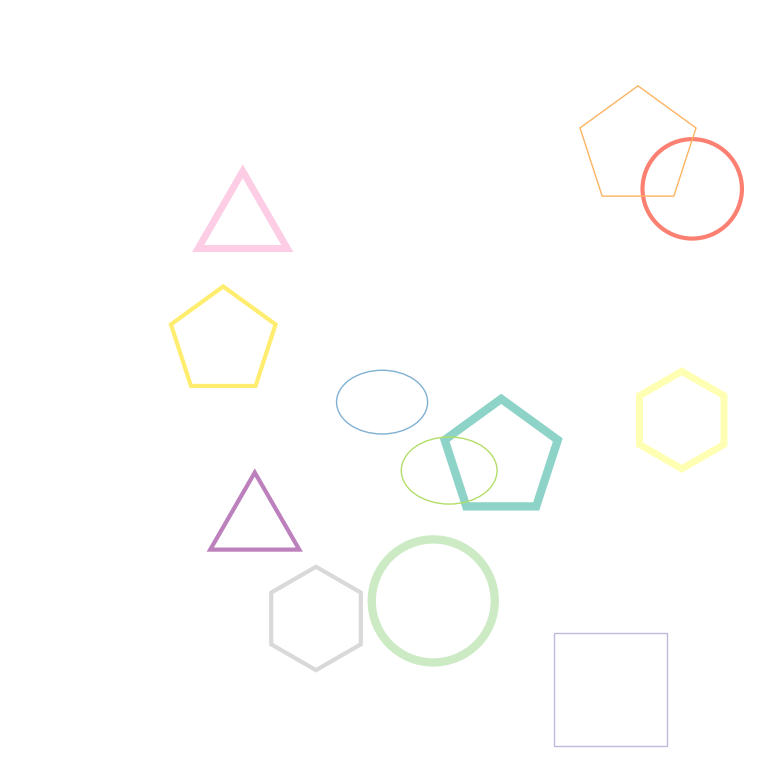[{"shape": "pentagon", "thickness": 3, "radius": 0.39, "center": [0.651, 0.405]}, {"shape": "hexagon", "thickness": 2.5, "radius": 0.32, "center": [0.885, 0.454]}, {"shape": "square", "thickness": 0.5, "radius": 0.37, "center": [0.793, 0.105]}, {"shape": "circle", "thickness": 1.5, "radius": 0.32, "center": [0.899, 0.755]}, {"shape": "oval", "thickness": 0.5, "radius": 0.3, "center": [0.496, 0.478]}, {"shape": "pentagon", "thickness": 0.5, "radius": 0.4, "center": [0.829, 0.809]}, {"shape": "oval", "thickness": 0.5, "radius": 0.31, "center": [0.583, 0.389]}, {"shape": "triangle", "thickness": 2.5, "radius": 0.33, "center": [0.315, 0.711]}, {"shape": "hexagon", "thickness": 1.5, "radius": 0.34, "center": [0.41, 0.197]}, {"shape": "triangle", "thickness": 1.5, "radius": 0.33, "center": [0.331, 0.32]}, {"shape": "circle", "thickness": 3, "radius": 0.4, "center": [0.563, 0.22]}, {"shape": "pentagon", "thickness": 1.5, "radius": 0.36, "center": [0.29, 0.557]}]